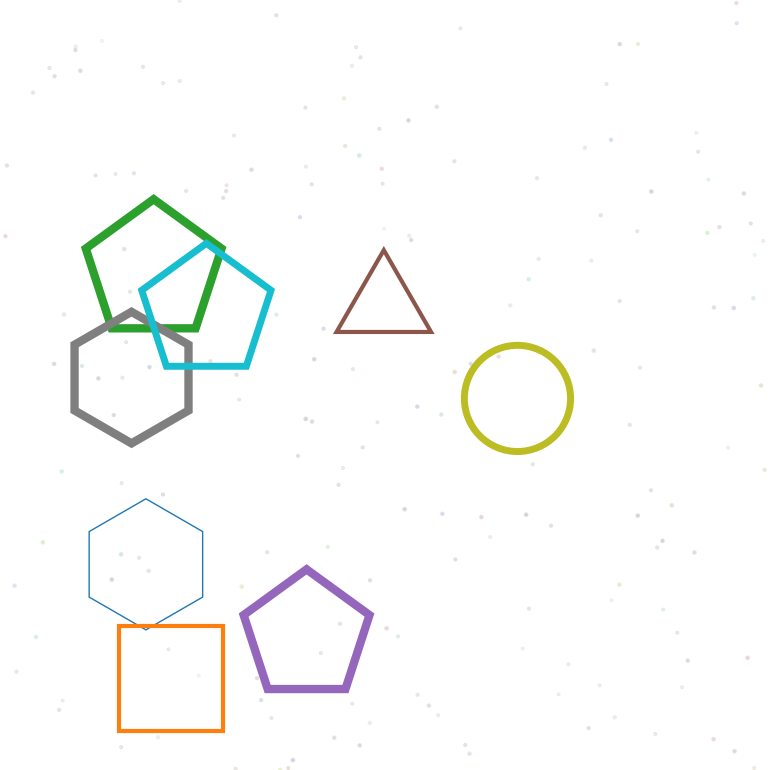[{"shape": "hexagon", "thickness": 0.5, "radius": 0.43, "center": [0.189, 0.267]}, {"shape": "square", "thickness": 1.5, "radius": 0.34, "center": [0.222, 0.119]}, {"shape": "pentagon", "thickness": 3, "radius": 0.46, "center": [0.2, 0.649]}, {"shape": "pentagon", "thickness": 3, "radius": 0.43, "center": [0.398, 0.175]}, {"shape": "triangle", "thickness": 1.5, "radius": 0.35, "center": [0.498, 0.604]}, {"shape": "hexagon", "thickness": 3, "radius": 0.43, "center": [0.171, 0.51]}, {"shape": "circle", "thickness": 2.5, "radius": 0.34, "center": [0.672, 0.483]}, {"shape": "pentagon", "thickness": 2.5, "radius": 0.44, "center": [0.268, 0.596]}]